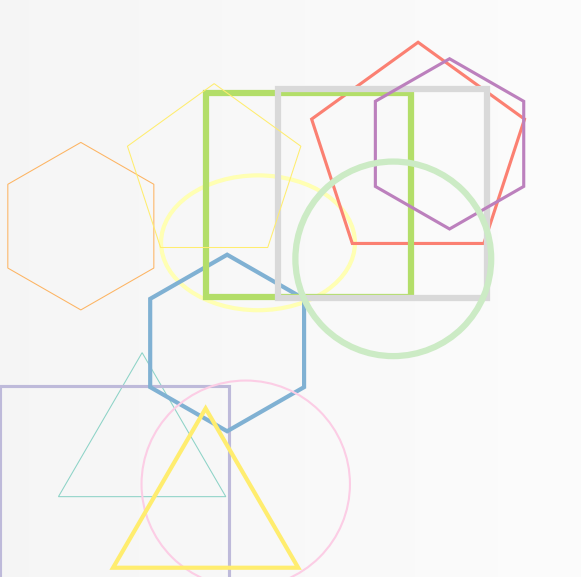[{"shape": "triangle", "thickness": 0.5, "radius": 0.83, "center": [0.245, 0.222]}, {"shape": "oval", "thickness": 2, "radius": 0.83, "center": [0.444, 0.579]}, {"shape": "square", "thickness": 1.5, "radius": 0.99, "center": [0.196, 0.134]}, {"shape": "pentagon", "thickness": 1.5, "radius": 0.96, "center": [0.719, 0.733]}, {"shape": "hexagon", "thickness": 2, "radius": 0.76, "center": [0.391, 0.405]}, {"shape": "hexagon", "thickness": 0.5, "radius": 0.73, "center": [0.139, 0.608]}, {"shape": "square", "thickness": 3, "radius": 0.88, "center": [0.53, 0.661]}, {"shape": "circle", "thickness": 1, "radius": 0.9, "center": [0.423, 0.161]}, {"shape": "square", "thickness": 3, "radius": 0.9, "center": [0.658, 0.664]}, {"shape": "hexagon", "thickness": 1.5, "radius": 0.74, "center": [0.773, 0.75]}, {"shape": "circle", "thickness": 3, "radius": 0.84, "center": [0.677, 0.551]}, {"shape": "pentagon", "thickness": 0.5, "radius": 0.78, "center": [0.368, 0.697]}, {"shape": "triangle", "thickness": 2, "radius": 0.92, "center": [0.354, 0.108]}]